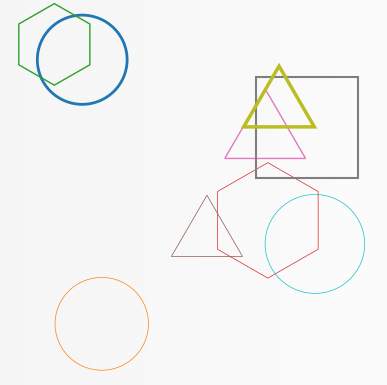[{"shape": "circle", "thickness": 2, "radius": 0.58, "center": [0.212, 0.845]}, {"shape": "circle", "thickness": 0.5, "radius": 0.6, "center": [0.263, 0.159]}, {"shape": "hexagon", "thickness": 1, "radius": 0.53, "center": [0.14, 0.885]}, {"shape": "hexagon", "thickness": 0.5, "radius": 0.75, "center": [0.691, 0.428]}, {"shape": "triangle", "thickness": 0.5, "radius": 0.53, "center": [0.534, 0.387]}, {"shape": "triangle", "thickness": 1, "radius": 0.6, "center": [0.684, 0.649]}, {"shape": "square", "thickness": 1.5, "radius": 0.66, "center": [0.792, 0.67]}, {"shape": "triangle", "thickness": 2.5, "radius": 0.53, "center": [0.72, 0.723]}, {"shape": "circle", "thickness": 0.5, "radius": 0.64, "center": [0.813, 0.366]}]